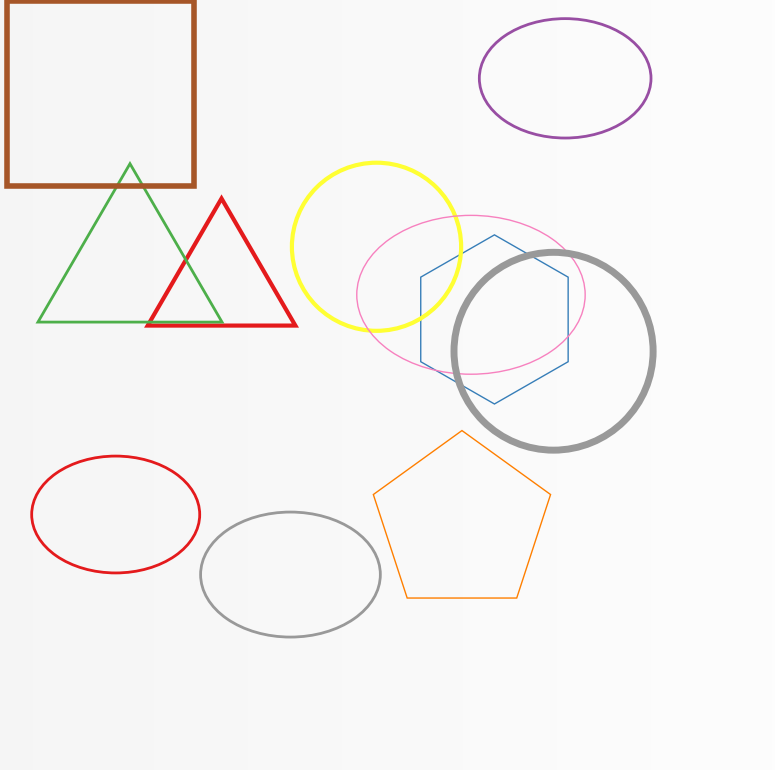[{"shape": "triangle", "thickness": 1.5, "radius": 0.55, "center": [0.286, 0.632]}, {"shape": "oval", "thickness": 1, "radius": 0.54, "center": [0.149, 0.332]}, {"shape": "hexagon", "thickness": 0.5, "radius": 0.55, "center": [0.638, 0.585]}, {"shape": "triangle", "thickness": 1, "radius": 0.69, "center": [0.168, 0.65]}, {"shape": "oval", "thickness": 1, "radius": 0.55, "center": [0.729, 0.898]}, {"shape": "pentagon", "thickness": 0.5, "radius": 0.6, "center": [0.596, 0.321]}, {"shape": "circle", "thickness": 1.5, "radius": 0.55, "center": [0.486, 0.68]}, {"shape": "square", "thickness": 2, "radius": 0.6, "center": [0.13, 0.879]}, {"shape": "oval", "thickness": 0.5, "radius": 0.74, "center": [0.608, 0.617]}, {"shape": "circle", "thickness": 2.5, "radius": 0.64, "center": [0.714, 0.544]}, {"shape": "oval", "thickness": 1, "radius": 0.58, "center": [0.375, 0.254]}]